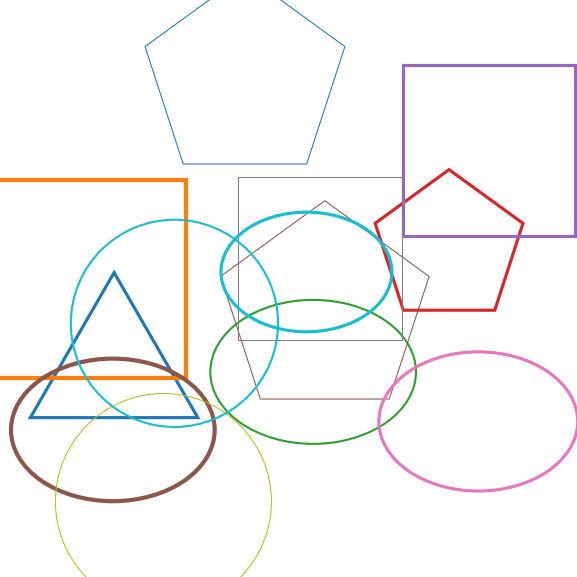[{"shape": "pentagon", "thickness": 0.5, "radius": 0.91, "center": [0.424, 0.862]}, {"shape": "triangle", "thickness": 1.5, "radius": 0.84, "center": [0.198, 0.36]}, {"shape": "square", "thickness": 2, "radius": 0.86, "center": [0.15, 0.516]}, {"shape": "oval", "thickness": 1, "radius": 0.89, "center": [0.542, 0.355]}, {"shape": "pentagon", "thickness": 1.5, "radius": 0.67, "center": [0.778, 0.571]}, {"shape": "square", "thickness": 1.5, "radius": 0.74, "center": [0.847, 0.739]}, {"shape": "pentagon", "thickness": 0.5, "radius": 0.95, "center": [0.562, 0.462]}, {"shape": "oval", "thickness": 2, "radius": 0.88, "center": [0.195, 0.255]}, {"shape": "oval", "thickness": 1.5, "radius": 0.86, "center": [0.828, 0.269]}, {"shape": "square", "thickness": 0.5, "radius": 0.71, "center": [0.555, 0.552]}, {"shape": "circle", "thickness": 0.5, "radius": 0.94, "center": [0.283, 0.131]}, {"shape": "circle", "thickness": 1, "radius": 0.9, "center": [0.302, 0.439]}, {"shape": "oval", "thickness": 1.5, "radius": 0.74, "center": [0.531, 0.528]}]